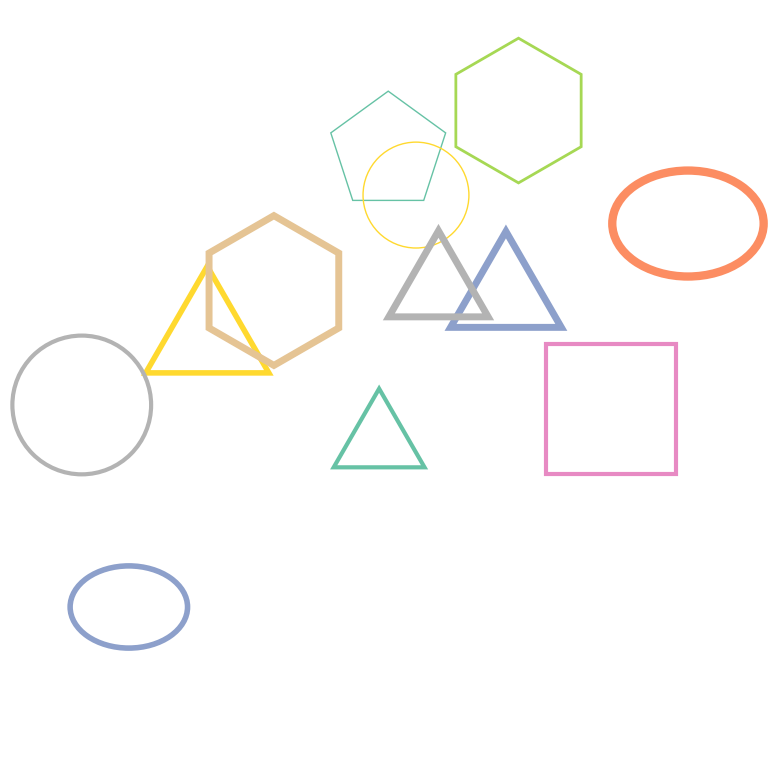[{"shape": "pentagon", "thickness": 0.5, "radius": 0.39, "center": [0.504, 0.803]}, {"shape": "triangle", "thickness": 1.5, "radius": 0.34, "center": [0.492, 0.427]}, {"shape": "oval", "thickness": 3, "radius": 0.49, "center": [0.893, 0.71]}, {"shape": "oval", "thickness": 2, "radius": 0.38, "center": [0.167, 0.212]}, {"shape": "triangle", "thickness": 2.5, "radius": 0.42, "center": [0.657, 0.616]}, {"shape": "square", "thickness": 1.5, "radius": 0.42, "center": [0.793, 0.469]}, {"shape": "hexagon", "thickness": 1, "radius": 0.47, "center": [0.673, 0.856]}, {"shape": "triangle", "thickness": 2, "radius": 0.46, "center": [0.269, 0.562]}, {"shape": "circle", "thickness": 0.5, "radius": 0.34, "center": [0.54, 0.747]}, {"shape": "hexagon", "thickness": 2.5, "radius": 0.49, "center": [0.356, 0.623]}, {"shape": "triangle", "thickness": 2.5, "radius": 0.37, "center": [0.569, 0.626]}, {"shape": "circle", "thickness": 1.5, "radius": 0.45, "center": [0.106, 0.474]}]